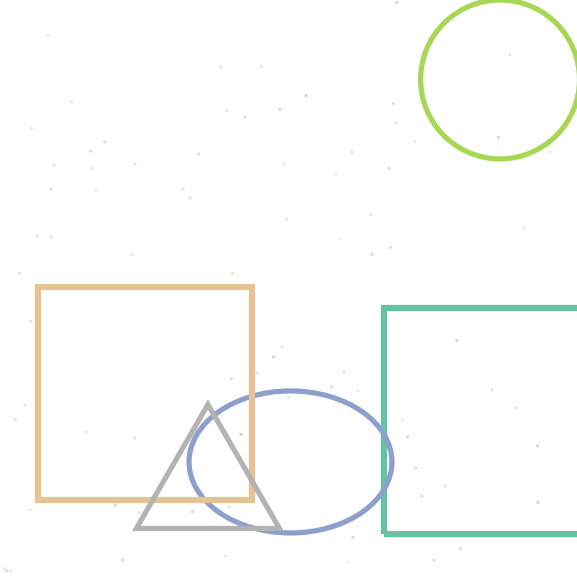[{"shape": "square", "thickness": 3, "radius": 0.98, "center": [0.86, 0.27]}, {"shape": "oval", "thickness": 2.5, "radius": 0.88, "center": [0.503, 0.199]}, {"shape": "circle", "thickness": 2.5, "radius": 0.69, "center": [0.866, 0.862]}, {"shape": "square", "thickness": 3, "radius": 0.93, "center": [0.251, 0.318]}, {"shape": "triangle", "thickness": 2.5, "radius": 0.72, "center": [0.36, 0.156]}]